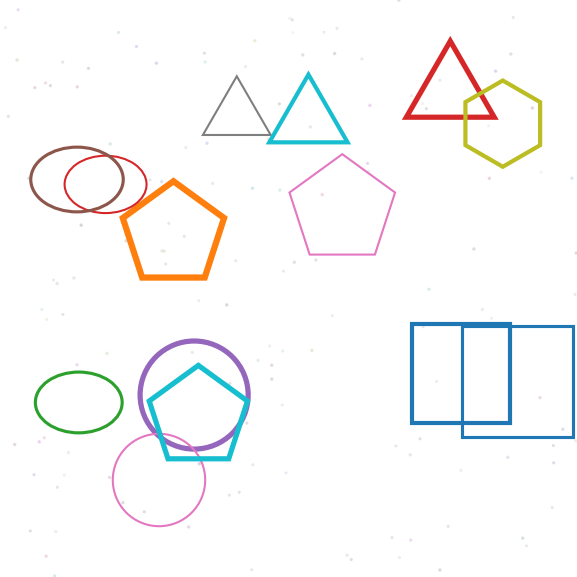[{"shape": "square", "thickness": 1.5, "radius": 0.48, "center": [0.896, 0.338]}, {"shape": "square", "thickness": 2, "radius": 0.43, "center": [0.798, 0.353]}, {"shape": "pentagon", "thickness": 3, "radius": 0.46, "center": [0.3, 0.593]}, {"shape": "oval", "thickness": 1.5, "radius": 0.38, "center": [0.136, 0.302]}, {"shape": "oval", "thickness": 1, "radius": 0.35, "center": [0.183, 0.68]}, {"shape": "triangle", "thickness": 2.5, "radius": 0.44, "center": [0.78, 0.84]}, {"shape": "circle", "thickness": 2.5, "radius": 0.47, "center": [0.336, 0.315]}, {"shape": "oval", "thickness": 1.5, "radius": 0.4, "center": [0.133, 0.688]}, {"shape": "pentagon", "thickness": 1, "radius": 0.48, "center": [0.593, 0.636]}, {"shape": "circle", "thickness": 1, "radius": 0.4, "center": [0.275, 0.168]}, {"shape": "triangle", "thickness": 1, "radius": 0.34, "center": [0.41, 0.799]}, {"shape": "hexagon", "thickness": 2, "radius": 0.37, "center": [0.871, 0.785]}, {"shape": "pentagon", "thickness": 2.5, "radius": 0.45, "center": [0.343, 0.277]}, {"shape": "triangle", "thickness": 2, "radius": 0.39, "center": [0.534, 0.792]}]